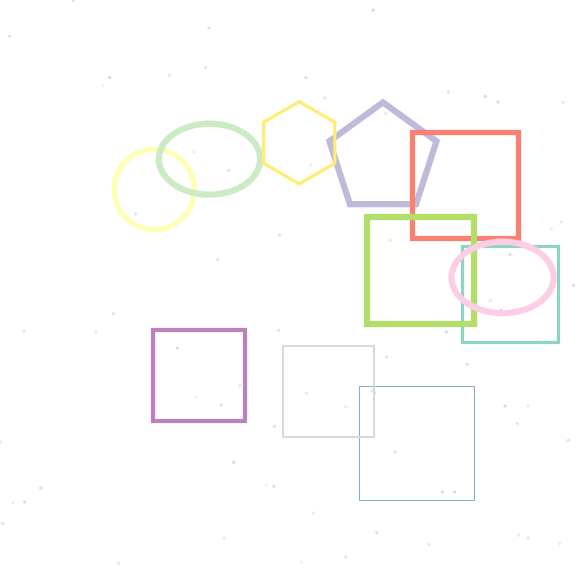[{"shape": "square", "thickness": 1.5, "radius": 0.42, "center": [0.884, 0.49]}, {"shape": "circle", "thickness": 2.5, "radius": 0.35, "center": [0.267, 0.671]}, {"shape": "pentagon", "thickness": 3, "radius": 0.49, "center": [0.663, 0.724]}, {"shape": "square", "thickness": 2.5, "radius": 0.46, "center": [0.805, 0.678]}, {"shape": "square", "thickness": 0.5, "radius": 0.5, "center": [0.721, 0.232]}, {"shape": "square", "thickness": 3, "radius": 0.46, "center": [0.728, 0.53]}, {"shape": "oval", "thickness": 3, "radius": 0.44, "center": [0.87, 0.519]}, {"shape": "square", "thickness": 1, "radius": 0.39, "center": [0.568, 0.322]}, {"shape": "square", "thickness": 2, "radius": 0.4, "center": [0.344, 0.349]}, {"shape": "oval", "thickness": 3, "radius": 0.44, "center": [0.363, 0.724]}, {"shape": "hexagon", "thickness": 1.5, "radius": 0.36, "center": [0.518, 0.752]}]